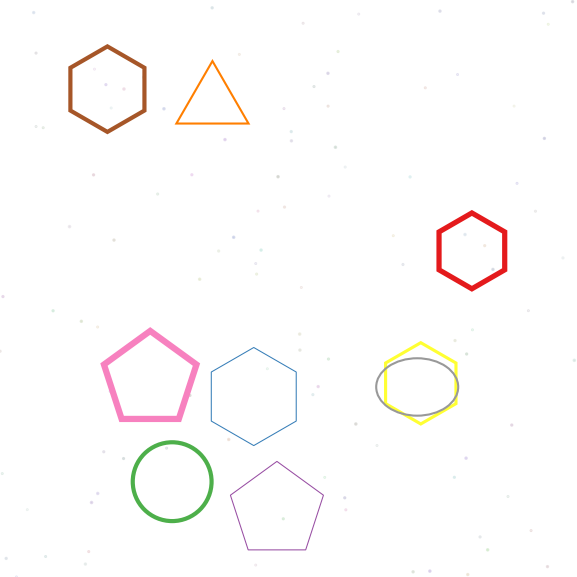[{"shape": "hexagon", "thickness": 2.5, "radius": 0.33, "center": [0.817, 0.565]}, {"shape": "hexagon", "thickness": 0.5, "radius": 0.42, "center": [0.439, 0.312]}, {"shape": "circle", "thickness": 2, "radius": 0.34, "center": [0.298, 0.165]}, {"shape": "pentagon", "thickness": 0.5, "radius": 0.42, "center": [0.48, 0.115]}, {"shape": "triangle", "thickness": 1, "radius": 0.36, "center": [0.368, 0.821]}, {"shape": "hexagon", "thickness": 1.5, "radius": 0.35, "center": [0.729, 0.335]}, {"shape": "hexagon", "thickness": 2, "radius": 0.37, "center": [0.186, 0.845]}, {"shape": "pentagon", "thickness": 3, "radius": 0.42, "center": [0.26, 0.342]}, {"shape": "oval", "thickness": 1, "radius": 0.36, "center": [0.722, 0.329]}]